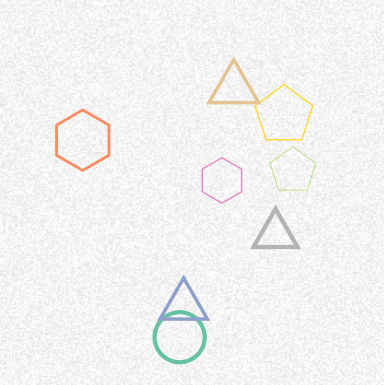[{"shape": "circle", "thickness": 3, "radius": 0.33, "center": [0.467, 0.124]}, {"shape": "hexagon", "thickness": 2, "radius": 0.39, "center": [0.215, 0.636]}, {"shape": "triangle", "thickness": 2.5, "radius": 0.36, "center": [0.477, 0.207]}, {"shape": "hexagon", "thickness": 1, "radius": 0.29, "center": [0.577, 0.531]}, {"shape": "pentagon", "thickness": 0.5, "radius": 0.31, "center": [0.761, 0.557]}, {"shape": "pentagon", "thickness": 1, "radius": 0.4, "center": [0.738, 0.701]}, {"shape": "triangle", "thickness": 2.5, "radius": 0.37, "center": [0.607, 0.771]}, {"shape": "triangle", "thickness": 3, "radius": 0.33, "center": [0.716, 0.391]}]